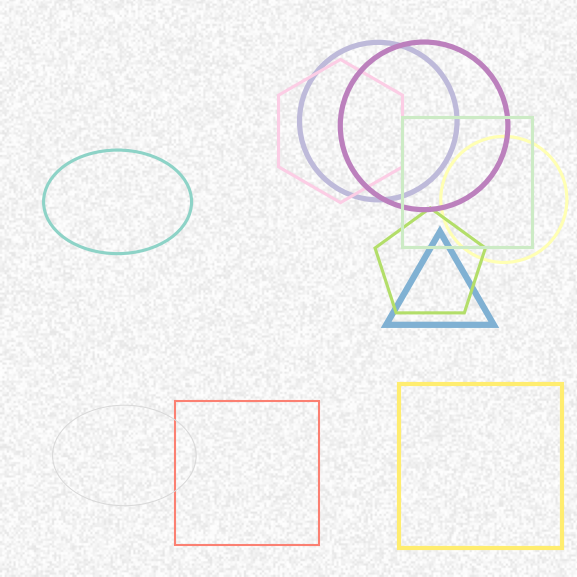[{"shape": "oval", "thickness": 1.5, "radius": 0.64, "center": [0.204, 0.65]}, {"shape": "circle", "thickness": 1.5, "radius": 0.55, "center": [0.872, 0.654]}, {"shape": "circle", "thickness": 2.5, "radius": 0.68, "center": [0.655, 0.789]}, {"shape": "square", "thickness": 1, "radius": 0.62, "center": [0.428, 0.18]}, {"shape": "triangle", "thickness": 3, "radius": 0.54, "center": [0.762, 0.49]}, {"shape": "pentagon", "thickness": 1.5, "radius": 0.5, "center": [0.745, 0.539]}, {"shape": "hexagon", "thickness": 1.5, "radius": 0.62, "center": [0.59, 0.772]}, {"shape": "oval", "thickness": 0.5, "radius": 0.62, "center": [0.215, 0.21]}, {"shape": "circle", "thickness": 2.5, "radius": 0.73, "center": [0.734, 0.781]}, {"shape": "square", "thickness": 1.5, "radius": 0.56, "center": [0.809, 0.683]}, {"shape": "square", "thickness": 2, "radius": 0.71, "center": [0.832, 0.192]}]